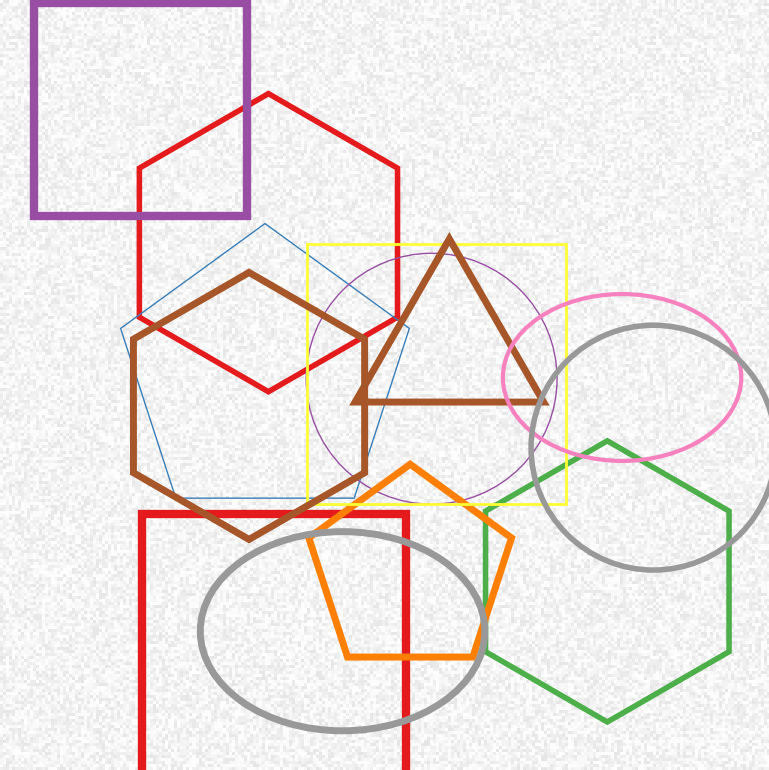[{"shape": "square", "thickness": 3, "radius": 0.86, "center": [0.356, 0.162]}, {"shape": "hexagon", "thickness": 2, "radius": 0.97, "center": [0.349, 0.685]}, {"shape": "pentagon", "thickness": 0.5, "radius": 0.99, "center": [0.344, 0.513]}, {"shape": "hexagon", "thickness": 2, "radius": 0.91, "center": [0.789, 0.245]}, {"shape": "circle", "thickness": 0.5, "radius": 0.81, "center": [0.561, 0.508]}, {"shape": "square", "thickness": 3, "radius": 0.69, "center": [0.182, 0.858]}, {"shape": "pentagon", "thickness": 2.5, "radius": 0.69, "center": [0.533, 0.259]}, {"shape": "square", "thickness": 1, "radius": 0.84, "center": [0.567, 0.514]}, {"shape": "hexagon", "thickness": 2.5, "radius": 0.87, "center": [0.323, 0.473]}, {"shape": "triangle", "thickness": 2.5, "radius": 0.71, "center": [0.584, 0.548]}, {"shape": "oval", "thickness": 1.5, "radius": 0.77, "center": [0.808, 0.51]}, {"shape": "circle", "thickness": 2, "radius": 0.79, "center": [0.849, 0.419]}, {"shape": "oval", "thickness": 2.5, "radius": 0.92, "center": [0.445, 0.18]}]